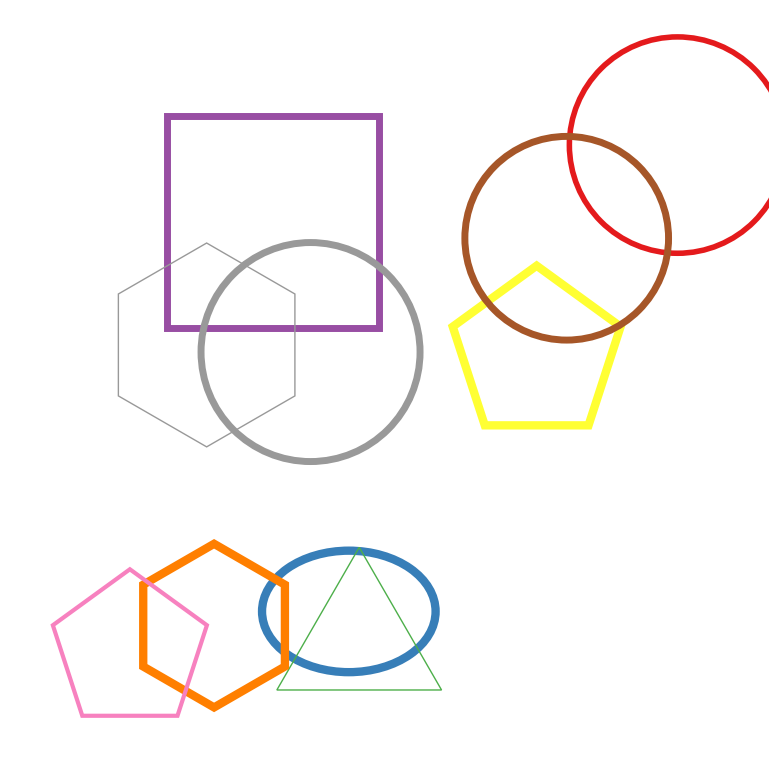[{"shape": "circle", "thickness": 2, "radius": 0.7, "center": [0.88, 0.812]}, {"shape": "oval", "thickness": 3, "radius": 0.56, "center": [0.453, 0.206]}, {"shape": "triangle", "thickness": 0.5, "radius": 0.62, "center": [0.467, 0.166]}, {"shape": "square", "thickness": 2.5, "radius": 0.69, "center": [0.355, 0.712]}, {"shape": "hexagon", "thickness": 3, "radius": 0.53, "center": [0.278, 0.188]}, {"shape": "pentagon", "thickness": 3, "radius": 0.57, "center": [0.697, 0.54]}, {"shape": "circle", "thickness": 2.5, "radius": 0.66, "center": [0.736, 0.691]}, {"shape": "pentagon", "thickness": 1.5, "radius": 0.53, "center": [0.169, 0.156]}, {"shape": "circle", "thickness": 2.5, "radius": 0.71, "center": [0.403, 0.543]}, {"shape": "hexagon", "thickness": 0.5, "radius": 0.66, "center": [0.268, 0.552]}]